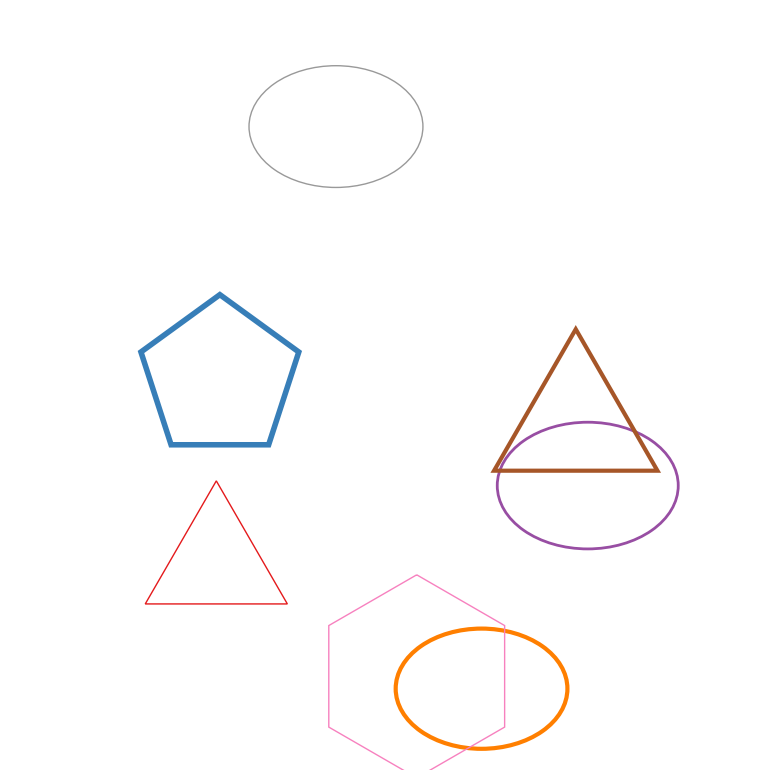[{"shape": "triangle", "thickness": 0.5, "radius": 0.53, "center": [0.281, 0.269]}, {"shape": "pentagon", "thickness": 2, "radius": 0.54, "center": [0.286, 0.51]}, {"shape": "oval", "thickness": 1, "radius": 0.59, "center": [0.763, 0.369]}, {"shape": "oval", "thickness": 1.5, "radius": 0.56, "center": [0.625, 0.106]}, {"shape": "triangle", "thickness": 1.5, "radius": 0.61, "center": [0.748, 0.45]}, {"shape": "hexagon", "thickness": 0.5, "radius": 0.66, "center": [0.541, 0.122]}, {"shape": "oval", "thickness": 0.5, "radius": 0.56, "center": [0.436, 0.836]}]